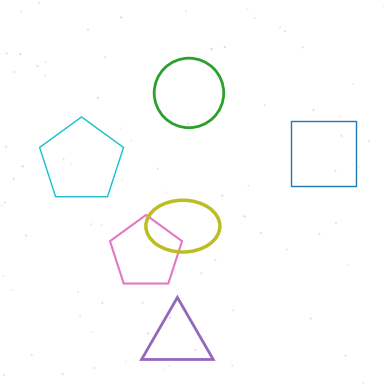[{"shape": "square", "thickness": 1, "radius": 0.42, "center": [0.841, 0.602]}, {"shape": "circle", "thickness": 2, "radius": 0.45, "center": [0.491, 0.759]}, {"shape": "triangle", "thickness": 2, "radius": 0.54, "center": [0.461, 0.12]}, {"shape": "pentagon", "thickness": 1.5, "radius": 0.49, "center": [0.379, 0.343]}, {"shape": "oval", "thickness": 2.5, "radius": 0.48, "center": [0.475, 0.413]}, {"shape": "pentagon", "thickness": 1, "radius": 0.57, "center": [0.212, 0.582]}]